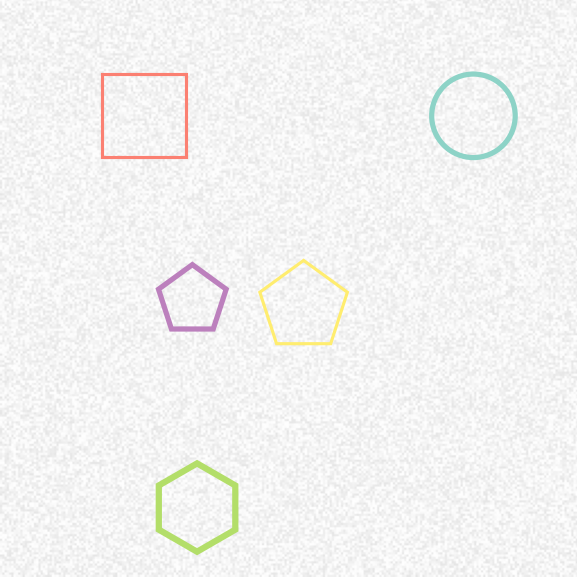[{"shape": "circle", "thickness": 2.5, "radius": 0.36, "center": [0.82, 0.799]}, {"shape": "square", "thickness": 1.5, "radius": 0.36, "center": [0.249, 0.799]}, {"shape": "hexagon", "thickness": 3, "radius": 0.38, "center": [0.341, 0.12]}, {"shape": "pentagon", "thickness": 2.5, "radius": 0.31, "center": [0.333, 0.479]}, {"shape": "pentagon", "thickness": 1.5, "radius": 0.4, "center": [0.526, 0.468]}]